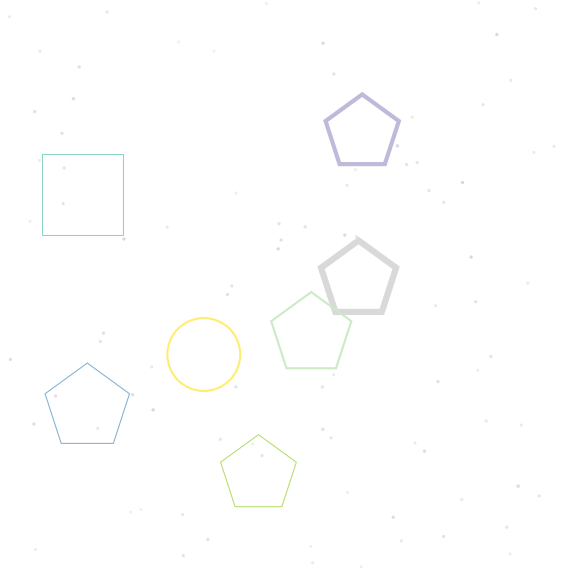[{"shape": "square", "thickness": 0.5, "radius": 0.35, "center": [0.143, 0.663]}, {"shape": "pentagon", "thickness": 2, "radius": 0.33, "center": [0.627, 0.769]}, {"shape": "pentagon", "thickness": 0.5, "radius": 0.38, "center": [0.151, 0.294]}, {"shape": "pentagon", "thickness": 0.5, "radius": 0.34, "center": [0.448, 0.177]}, {"shape": "pentagon", "thickness": 3, "radius": 0.34, "center": [0.621, 0.514]}, {"shape": "pentagon", "thickness": 1, "radius": 0.36, "center": [0.539, 0.42]}, {"shape": "circle", "thickness": 1, "radius": 0.32, "center": [0.353, 0.385]}]